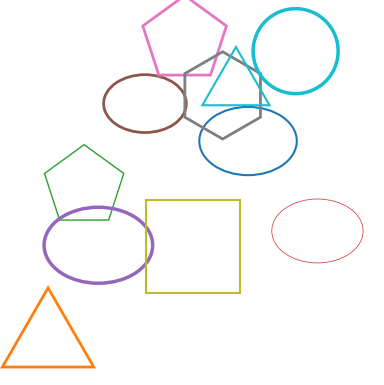[{"shape": "oval", "thickness": 1.5, "radius": 0.63, "center": [0.644, 0.634]}, {"shape": "triangle", "thickness": 2, "radius": 0.69, "center": [0.125, 0.115]}, {"shape": "pentagon", "thickness": 1, "radius": 0.54, "center": [0.219, 0.516]}, {"shape": "oval", "thickness": 0.5, "radius": 0.59, "center": [0.825, 0.4]}, {"shape": "oval", "thickness": 2.5, "radius": 0.71, "center": [0.256, 0.363]}, {"shape": "oval", "thickness": 2, "radius": 0.54, "center": [0.377, 0.731]}, {"shape": "pentagon", "thickness": 2, "radius": 0.57, "center": [0.48, 0.897]}, {"shape": "hexagon", "thickness": 2, "radius": 0.57, "center": [0.578, 0.752]}, {"shape": "square", "thickness": 1.5, "radius": 0.61, "center": [0.501, 0.361]}, {"shape": "triangle", "thickness": 1.5, "radius": 0.5, "center": [0.613, 0.777]}, {"shape": "circle", "thickness": 2.5, "radius": 0.55, "center": [0.768, 0.867]}]